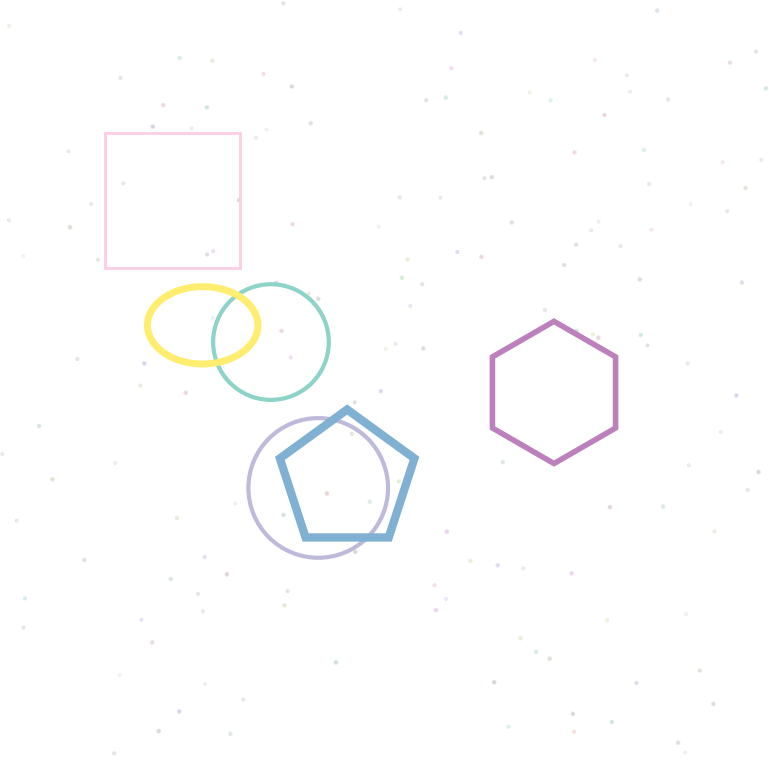[{"shape": "circle", "thickness": 1.5, "radius": 0.38, "center": [0.352, 0.556]}, {"shape": "circle", "thickness": 1.5, "radius": 0.45, "center": [0.413, 0.366]}, {"shape": "pentagon", "thickness": 3, "radius": 0.46, "center": [0.451, 0.376]}, {"shape": "square", "thickness": 1, "radius": 0.44, "center": [0.224, 0.739]}, {"shape": "hexagon", "thickness": 2, "radius": 0.46, "center": [0.719, 0.49]}, {"shape": "oval", "thickness": 2.5, "radius": 0.36, "center": [0.263, 0.578]}]